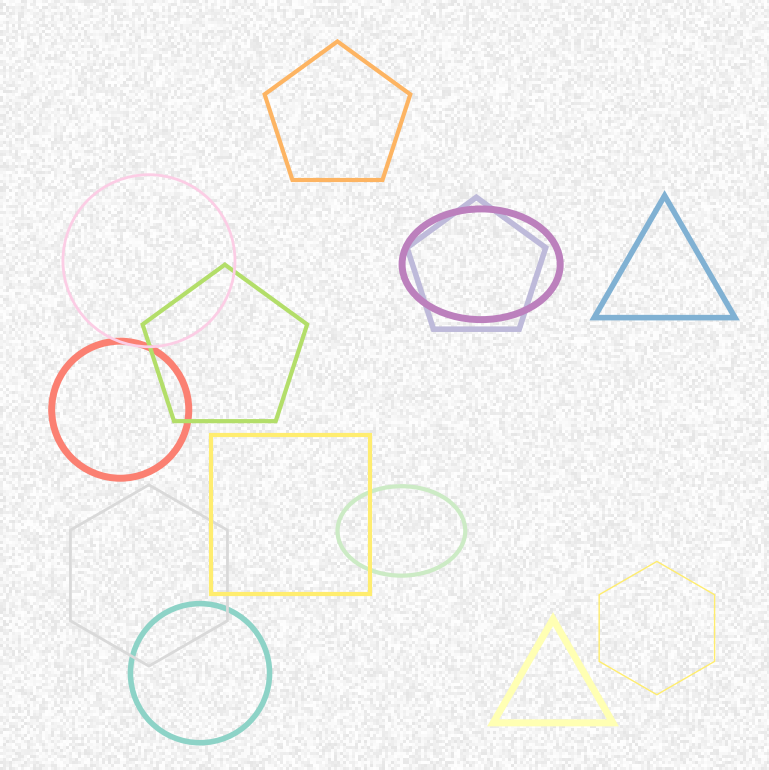[{"shape": "circle", "thickness": 2, "radius": 0.45, "center": [0.26, 0.126]}, {"shape": "triangle", "thickness": 2.5, "radius": 0.45, "center": [0.718, 0.106]}, {"shape": "pentagon", "thickness": 2, "radius": 0.47, "center": [0.619, 0.649]}, {"shape": "circle", "thickness": 2.5, "radius": 0.45, "center": [0.156, 0.468]}, {"shape": "triangle", "thickness": 2, "radius": 0.53, "center": [0.863, 0.64]}, {"shape": "pentagon", "thickness": 1.5, "radius": 0.5, "center": [0.438, 0.847]}, {"shape": "pentagon", "thickness": 1.5, "radius": 0.56, "center": [0.292, 0.544]}, {"shape": "circle", "thickness": 1, "radius": 0.56, "center": [0.193, 0.661]}, {"shape": "hexagon", "thickness": 1, "radius": 0.59, "center": [0.193, 0.253]}, {"shape": "oval", "thickness": 2.5, "radius": 0.51, "center": [0.625, 0.657]}, {"shape": "oval", "thickness": 1.5, "radius": 0.41, "center": [0.521, 0.31]}, {"shape": "square", "thickness": 1.5, "radius": 0.52, "center": [0.377, 0.332]}, {"shape": "hexagon", "thickness": 0.5, "radius": 0.43, "center": [0.853, 0.184]}]